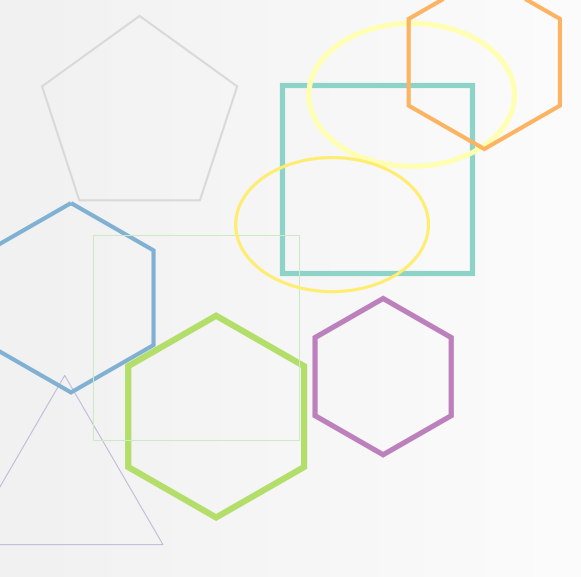[{"shape": "square", "thickness": 2.5, "radius": 0.82, "center": [0.649, 0.689]}, {"shape": "oval", "thickness": 2.5, "radius": 0.88, "center": [0.708, 0.835]}, {"shape": "triangle", "thickness": 0.5, "radius": 0.98, "center": [0.111, 0.154]}, {"shape": "hexagon", "thickness": 2, "radius": 0.82, "center": [0.122, 0.484]}, {"shape": "hexagon", "thickness": 2, "radius": 0.75, "center": [0.833, 0.891]}, {"shape": "hexagon", "thickness": 3, "radius": 0.87, "center": [0.372, 0.278]}, {"shape": "pentagon", "thickness": 1, "radius": 0.88, "center": [0.24, 0.795]}, {"shape": "hexagon", "thickness": 2.5, "radius": 0.68, "center": [0.659, 0.347]}, {"shape": "square", "thickness": 0.5, "radius": 0.89, "center": [0.337, 0.414]}, {"shape": "oval", "thickness": 1.5, "radius": 0.83, "center": [0.571, 0.61]}]